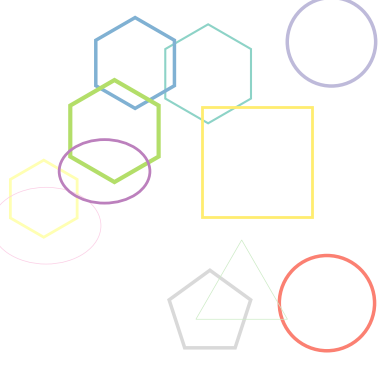[{"shape": "hexagon", "thickness": 1.5, "radius": 0.64, "center": [0.541, 0.808]}, {"shape": "hexagon", "thickness": 2, "radius": 0.5, "center": [0.114, 0.484]}, {"shape": "circle", "thickness": 2.5, "radius": 0.57, "center": [0.861, 0.891]}, {"shape": "circle", "thickness": 2.5, "radius": 0.62, "center": [0.849, 0.213]}, {"shape": "hexagon", "thickness": 2.5, "radius": 0.59, "center": [0.351, 0.836]}, {"shape": "hexagon", "thickness": 3, "radius": 0.66, "center": [0.297, 0.66]}, {"shape": "oval", "thickness": 0.5, "radius": 0.71, "center": [0.12, 0.414]}, {"shape": "pentagon", "thickness": 2.5, "radius": 0.56, "center": [0.545, 0.187]}, {"shape": "oval", "thickness": 2, "radius": 0.59, "center": [0.272, 0.555]}, {"shape": "triangle", "thickness": 0.5, "radius": 0.69, "center": [0.628, 0.239]}, {"shape": "square", "thickness": 2, "radius": 0.71, "center": [0.668, 0.579]}]